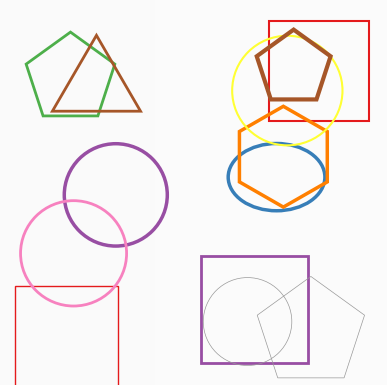[{"shape": "square", "thickness": 1.5, "radius": 0.65, "center": [0.823, 0.815]}, {"shape": "square", "thickness": 1, "radius": 0.67, "center": [0.173, 0.124]}, {"shape": "oval", "thickness": 2.5, "radius": 0.62, "center": [0.714, 0.54]}, {"shape": "pentagon", "thickness": 2, "radius": 0.6, "center": [0.182, 0.796]}, {"shape": "circle", "thickness": 2.5, "radius": 0.66, "center": [0.299, 0.494]}, {"shape": "square", "thickness": 2, "radius": 0.69, "center": [0.657, 0.196]}, {"shape": "hexagon", "thickness": 2.5, "radius": 0.65, "center": [0.731, 0.593]}, {"shape": "circle", "thickness": 1.5, "radius": 0.71, "center": [0.741, 0.765]}, {"shape": "pentagon", "thickness": 3, "radius": 0.5, "center": [0.758, 0.823]}, {"shape": "triangle", "thickness": 2, "radius": 0.66, "center": [0.249, 0.777]}, {"shape": "circle", "thickness": 2, "radius": 0.68, "center": [0.19, 0.342]}, {"shape": "pentagon", "thickness": 0.5, "radius": 0.73, "center": [0.802, 0.136]}, {"shape": "circle", "thickness": 0.5, "radius": 0.57, "center": [0.639, 0.165]}]